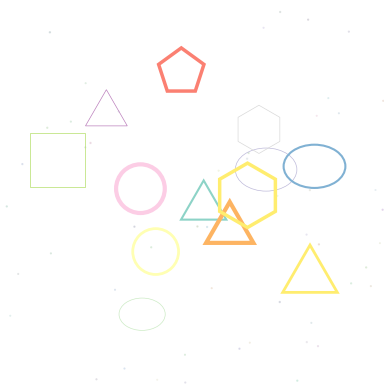[{"shape": "triangle", "thickness": 1.5, "radius": 0.34, "center": [0.529, 0.463]}, {"shape": "circle", "thickness": 2, "radius": 0.3, "center": [0.404, 0.347]}, {"shape": "oval", "thickness": 0.5, "radius": 0.4, "center": [0.691, 0.56]}, {"shape": "pentagon", "thickness": 2.5, "radius": 0.31, "center": [0.471, 0.814]}, {"shape": "oval", "thickness": 1.5, "radius": 0.4, "center": [0.817, 0.568]}, {"shape": "triangle", "thickness": 3, "radius": 0.35, "center": [0.597, 0.405]}, {"shape": "square", "thickness": 0.5, "radius": 0.35, "center": [0.15, 0.585]}, {"shape": "circle", "thickness": 3, "radius": 0.32, "center": [0.365, 0.51]}, {"shape": "hexagon", "thickness": 0.5, "radius": 0.31, "center": [0.673, 0.664]}, {"shape": "triangle", "thickness": 0.5, "radius": 0.31, "center": [0.276, 0.704]}, {"shape": "oval", "thickness": 0.5, "radius": 0.3, "center": [0.369, 0.184]}, {"shape": "triangle", "thickness": 2, "radius": 0.41, "center": [0.805, 0.282]}, {"shape": "hexagon", "thickness": 2.5, "radius": 0.42, "center": [0.643, 0.493]}]